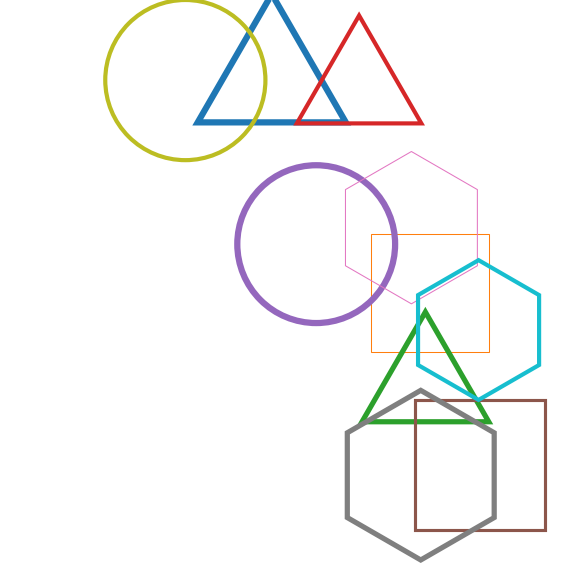[{"shape": "triangle", "thickness": 3, "radius": 0.74, "center": [0.471, 0.861]}, {"shape": "square", "thickness": 0.5, "radius": 0.51, "center": [0.744, 0.492]}, {"shape": "triangle", "thickness": 2.5, "radius": 0.63, "center": [0.737, 0.332]}, {"shape": "triangle", "thickness": 2, "radius": 0.62, "center": [0.622, 0.848]}, {"shape": "circle", "thickness": 3, "radius": 0.68, "center": [0.548, 0.576]}, {"shape": "square", "thickness": 1.5, "radius": 0.56, "center": [0.831, 0.194]}, {"shape": "hexagon", "thickness": 0.5, "radius": 0.66, "center": [0.712, 0.605]}, {"shape": "hexagon", "thickness": 2.5, "radius": 0.73, "center": [0.729, 0.176]}, {"shape": "circle", "thickness": 2, "radius": 0.69, "center": [0.321, 0.86]}, {"shape": "hexagon", "thickness": 2, "radius": 0.61, "center": [0.829, 0.428]}]